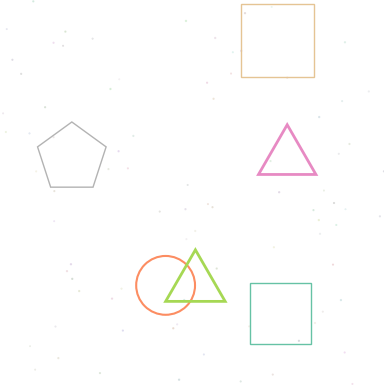[{"shape": "square", "thickness": 1, "radius": 0.39, "center": [0.728, 0.186]}, {"shape": "circle", "thickness": 1.5, "radius": 0.38, "center": [0.43, 0.259]}, {"shape": "triangle", "thickness": 2, "radius": 0.43, "center": [0.746, 0.59]}, {"shape": "triangle", "thickness": 2, "radius": 0.45, "center": [0.508, 0.262]}, {"shape": "square", "thickness": 1, "radius": 0.47, "center": [0.721, 0.894]}, {"shape": "pentagon", "thickness": 1, "radius": 0.47, "center": [0.187, 0.59]}]